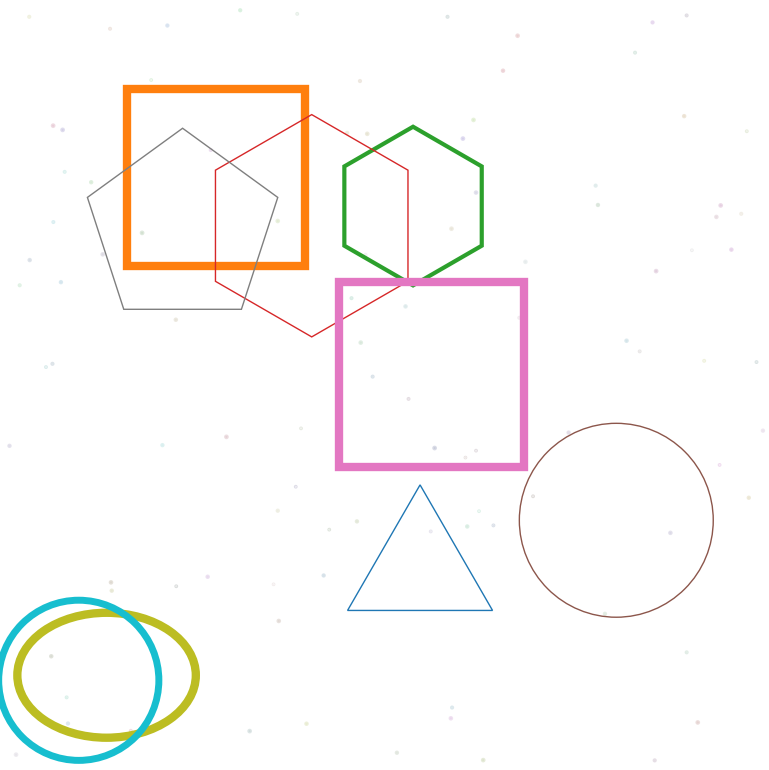[{"shape": "triangle", "thickness": 0.5, "radius": 0.54, "center": [0.546, 0.262]}, {"shape": "square", "thickness": 3, "radius": 0.58, "center": [0.28, 0.769]}, {"shape": "hexagon", "thickness": 1.5, "radius": 0.52, "center": [0.536, 0.732]}, {"shape": "hexagon", "thickness": 0.5, "radius": 0.72, "center": [0.405, 0.707]}, {"shape": "circle", "thickness": 0.5, "radius": 0.63, "center": [0.8, 0.324]}, {"shape": "square", "thickness": 3, "radius": 0.6, "center": [0.56, 0.514]}, {"shape": "pentagon", "thickness": 0.5, "radius": 0.65, "center": [0.237, 0.703]}, {"shape": "oval", "thickness": 3, "radius": 0.58, "center": [0.138, 0.123]}, {"shape": "circle", "thickness": 2.5, "radius": 0.52, "center": [0.102, 0.116]}]